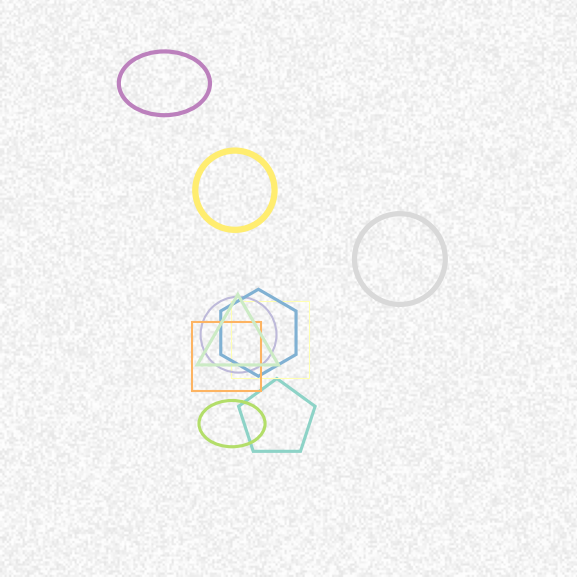[{"shape": "pentagon", "thickness": 1.5, "radius": 0.35, "center": [0.479, 0.274]}, {"shape": "square", "thickness": 0.5, "radius": 0.33, "center": [0.468, 0.411]}, {"shape": "circle", "thickness": 1, "radius": 0.33, "center": [0.413, 0.42]}, {"shape": "hexagon", "thickness": 1.5, "radius": 0.38, "center": [0.447, 0.423]}, {"shape": "square", "thickness": 1, "radius": 0.3, "center": [0.392, 0.381]}, {"shape": "oval", "thickness": 1.5, "radius": 0.29, "center": [0.402, 0.266]}, {"shape": "circle", "thickness": 2.5, "radius": 0.39, "center": [0.692, 0.551]}, {"shape": "oval", "thickness": 2, "radius": 0.39, "center": [0.285, 0.855]}, {"shape": "triangle", "thickness": 1.5, "radius": 0.41, "center": [0.412, 0.408]}, {"shape": "circle", "thickness": 3, "radius": 0.34, "center": [0.407, 0.67]}]